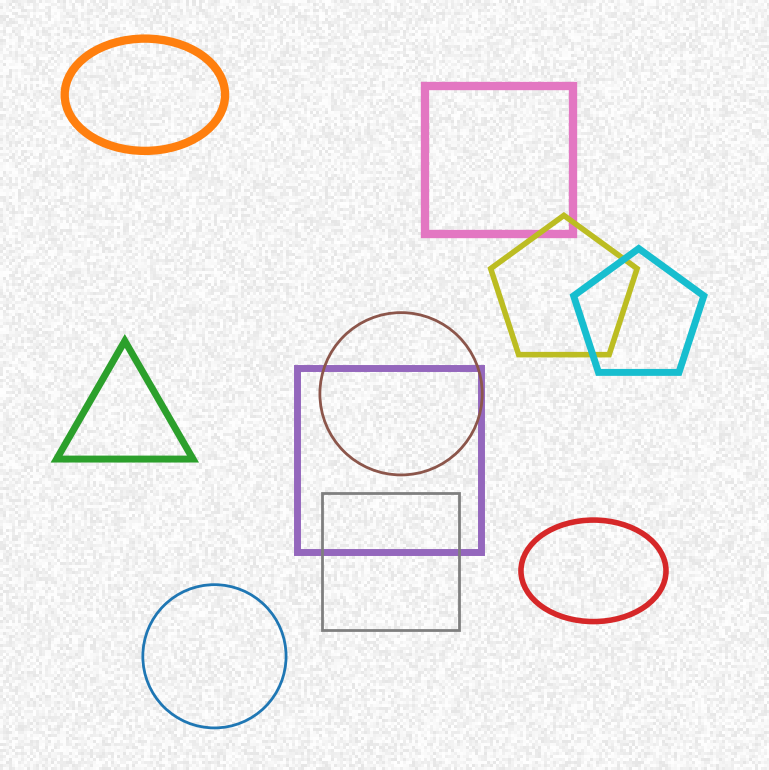[{"shape": "circle", "thickness": 1, "radius": 0.47, "center": [0.279, 0.148]}, {"shape": "oval", "thickness": 3, "radius": 0.52, "center": [0.188, 0.877]}, {"shape": "triangle", "thickness": 2.5, "radius": 0.51, "center": [0.162, 0.455]}, {"shape": "oval", "thickness": 2, "radius": 0.47, "center": [0.771, 0.259]}, {"shape": "square", "thickness": 2.5, "radius": 0.6, "center": [0.505, 0.402]}, {"shape": "circle", "thickness": 1, "radius": 0.53, "center": [0.521, 0.489]}, {"shape": "square", "thickness": 3, "radius": 0.48, "center": [0.648, 0.792]}, {"shape": "square", "thickness": 1, "radius": 0.45, "center": [0.508, 0.27]}, {"shape": "pentagon", "thickness": 2, "radius": 0.5, "center": [0.732, 0.62]}, {"shape": "pentagon", "thickness": 2.5, "radius": 0.44, "center": [0.83, 0.588]}]